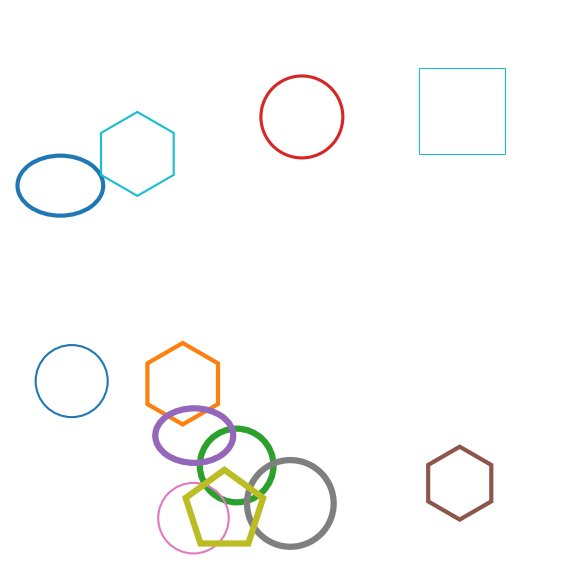[{"shape": "circle", "thickness": 1, "radius": 0.31, "center": [0.124, 0.339]}, {"shape": "oval", "thickness": 2, "radius": 0.37, "center": [0.105, 0.678]}, {"shape": "hexagon", "thickness": 2, "radius": 0.35, "center": [0.316, 0.335]}, {"shape": "circle", "thickness": 3, "radius": 0.32, "center": [0.41, 0.193]}, {"shape": "circle", "thickness": 1.5, "radius": 0.35, "center": [0.523, 0.797]}, {"shape": "oval", "thickness": 3, "radius": 0.34, "center": [0.336, 0.245]}, {"shape": "hexagon", "thickness": 2, "radius": 0.32, "center": [0.796, 0.163]}, {"shape": "circle", "thickness": 1, "radius": 0.31, "center": [0.335, 0.102]}, {"shape": "circle", "thickness": 3, "radius": 0.38, "center": [0.503, 0.127]}, {"shape": "pentagon", "thickness": 3, "radius": 0.35, "center": [0.389, 0.115]}, {"shape": "square", "thickness": 0.5, "radius": 0.37, "center": [0.8, 0.807]}, {"shape": "hexagon", "thickness": 1, "radius": 0.36, "center": [0.238, 0.733]}]